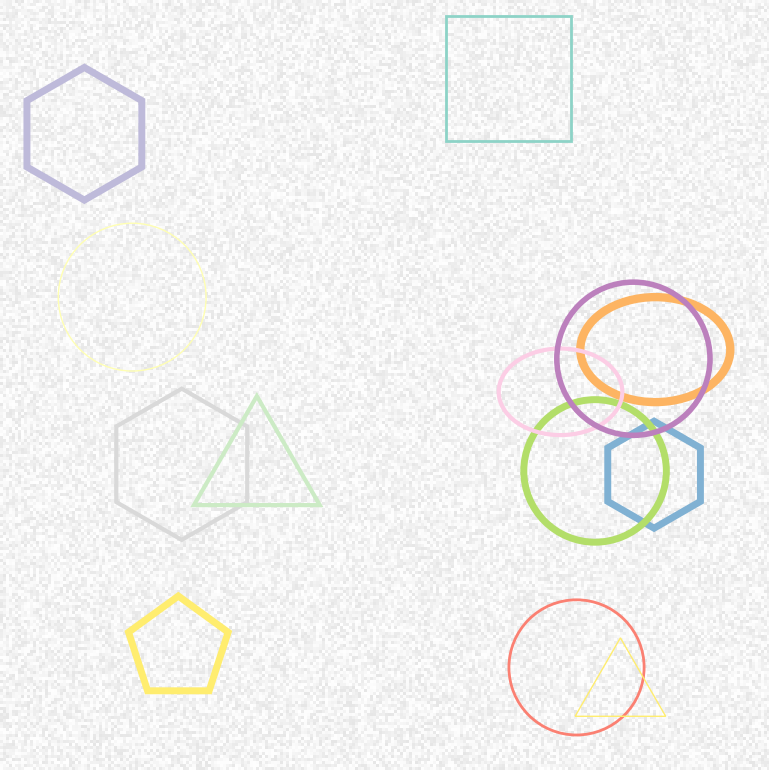[{"shape": "square", "thickness": 1, "radius": 0.41, "center": [0.661, 0.898]}, {"shape": "circle", "thickness": 0.5, "radius": 0.48, "center": [0.172, 0.614]}, {"shape": "hexagon", "thickness": 2.5, "radius": 0.43, "center": [0.11, 0.826]}, {"shape": "circle", "thickness": 1, "radius": 0.44, "center": [0.749, 0.133]}, {"shape": "hexagon", "thickness": 2.5, "radius": 0.35, "center": [0.849, 0.384]}, {"shape": "oval", "thickness": 3, "radius": 0.49, "center": [0.851, 0.546]}, {"shape": "circle", "thickness": 2.5, "radius": 0.46, "center": [0.773, 0.388]}, {"shape": "oval", "thickness": 1.5, "radius": 0.4, "center": [0.728, 0.491]}, {"shape": "hexagon", "thickness": 1.5, "radius": 0.49, "center": [0.236, 0.397]}, {"shape": "circle", "thickness": 2, "radius": 0.5, "center": [0.823, 0.534]}, {"shape": "triangle", "thickness": 1.5, "radius": 0.47, "center": [0.334, 0.391]}, {"shape": "pentagon", "thickness": 2.5, "radius": 0.34, "center": [0.232, 0.158]}, {"shape": "triangle", "thickness": 0.5, "radius": 0.34, "center": [0.806, 0.104]}]